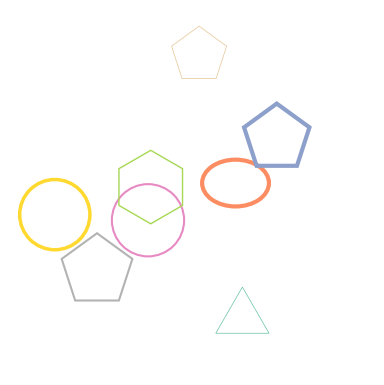[{"shape": "triangle", "thickness": 0.5, "radius": 0.4, "center": [0.63, 0.174]}, {"shape": "oval", "thickness": 3, "radius": 0.43, "center": [0.612, 0.525]}, {"shape": "pentagon", "thickness": 3, "radius": 0.45, "center": [0.719, 0.642]}, {"shape": "circle", "thickness": 1.5, "radius": 0.47, "center": [0.384, 0.428]}, {"shape": "hexagon", "thickness": 1, "radius": 0.48, "center": [0.392, 0.514]}, {"shape": "circle", "thickness": 2.5, "radius": 0.46, "center": [0.142, 0.442]}, {"shape": "pentagon", "thickness": 0.5, "radius": 0.38, "center": [0.517, 0.857]}, {"shape": "pentagon", "thickness": 1.5, "radius": 0.48, "center": [0.252, 0.298]}]